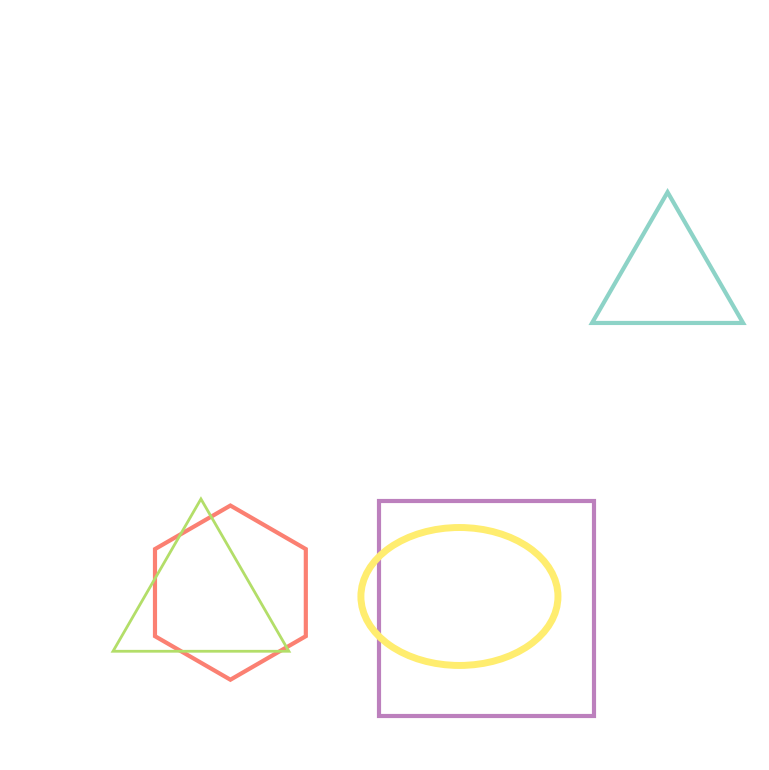[{"shape": "triangle", "thickness": 1.5, "radius": 0.57, "center": [0.867, 0.637]}, {"shape": "hexagon", "thickness": 1.5, "radius": 0.57, "center": [0.299, 0.23]}, {"shape": "triangle", "thickness": 1, "radius": 0.66, "center": [0.261, 0.22]}, {"shape": "square", "thickness": 1.5, "radius": 0.7, "center": [0.632, 0.209]}, {"shape": "oval", "thickness": 2.5, "radius": 0.64, "center": [0.597, 0.225]}]